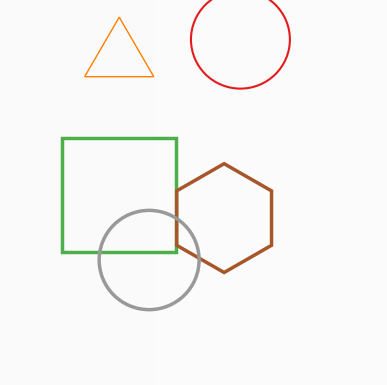[{"shape": "circle", "thickness": 1.5, "radius": 0.64, "center": [0.62, 0.897]}, {"shape": "square", "thickness": 2.5, "radius": 0.74, "center": [0.307, 0.493]}, {"shape": "triangle", "thickness": 1, "radius": 0.52, "center": [0.308, 0.852]}, {"shape": "hexagon", "thickness": 2.5, "radius": 0.71, "center": [0.578, 0.434]}, {"shape": "circle", "thickness": 2.5, "radius": 0.64, "center": [0.385, 0.325]}]